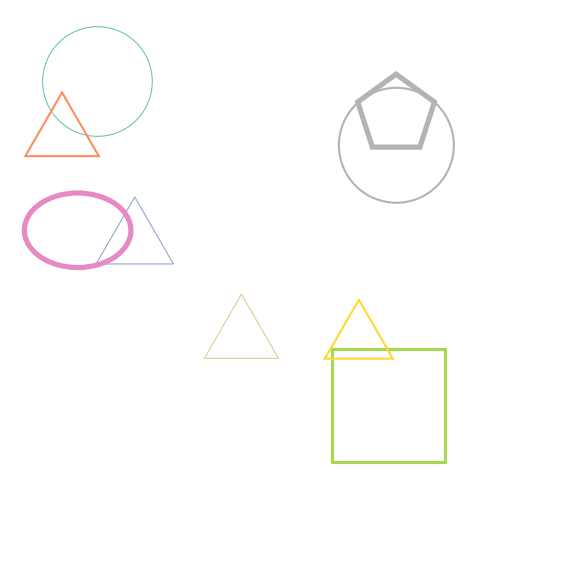[{"shape": "circle", "thickness": 0.5, "radius": 0.47, "center": [0.169, 0.858]}, {"shape": "triangle", "thickness": 1, "radius": 0.37, "center": [0.107, 0.765]}, {"shape": "triangle", "thickness": 0.5, "radius": 0.39, "center": [0.233, 0.581]}, {"shape": "oval", "thickness": 2.5, "radius": 0.46, "center": [0.134, 0.6]}, {"shape": "square", "thickness": 1.5, "radius": 0.49, "center": [0.672, 0.296]}, {"shape": "triangle", "thickness": 1, "radius": 0.34, "center": [0.621, 0.412]}, {"shape": "triangle", "thickness": 0.5, "radius": 0.37, "center": [0.418, 0.416]}, {"shape": "circle", "thickness": 1, "radius": 0.5, "center": [0.686, 0.748]}, {"shape": "pentagon", "thickness": 2.5, "radius": 0.35, "center": [0.686, 0.801]}]